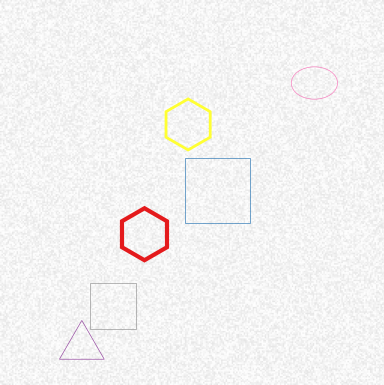[{"shape": "hexagon", "thickness": 3, "radius": 0.34, "center": [0.375, 0.392]}, {"shape": "square", "thickness": 0.5, "radius": 0.42, "center": [0.565, 0.505]}, {"shape": "triangle", "thickness": 0.5, "radius": 0.34, "center": [0.213, 0.101]}, {"shape": "hexagon", "thickness": 2, "radius": 0.33, "center": [0.489, 0.677]}, {"shape": "oval", "thickness": 0.5, "radius": 0.3, "center": [0.817, 0.784]}, {"shape": "square", "thickness": 0.5, "radius": 0.3, "center": [0.293, 0.204]}]